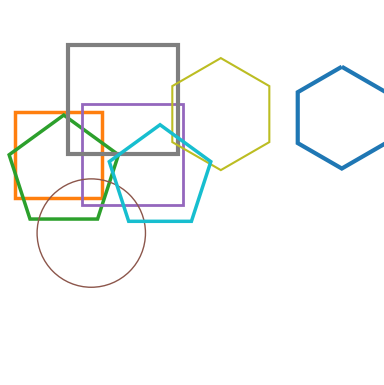[{"shape": "hexagon", "thickness": 3, "radius": 0.66, "center": [0.888, 0.694]}, {"shape": "square", "thickness": 2.5, "radius": 0.56, "center": [0.153, 0.598]}, {"shape": "pentagon", "thickness": 2.5, "radius": 0.75, "center": [0.166, 0.552]}, {"shape": "square", "thickness": 2, "radius": 0.66, "center": [0.343, 0.6]}, {"shape": "circle", "thickness": 1, "radius": 0.7, "center": [0.237, 0.395]}, {"shape": "square", "thickness": 3, "radius": 0.71, "center": [0.319, 0.741]}, {"shape": "hexagon", "thickness": 1.5, "radius": 0.73, "center": [0.574, 0.704]}, {"shape": "pentagon", "thickness": 2.5, "radius": 0.69, "center": [0.416, 0.537]}]